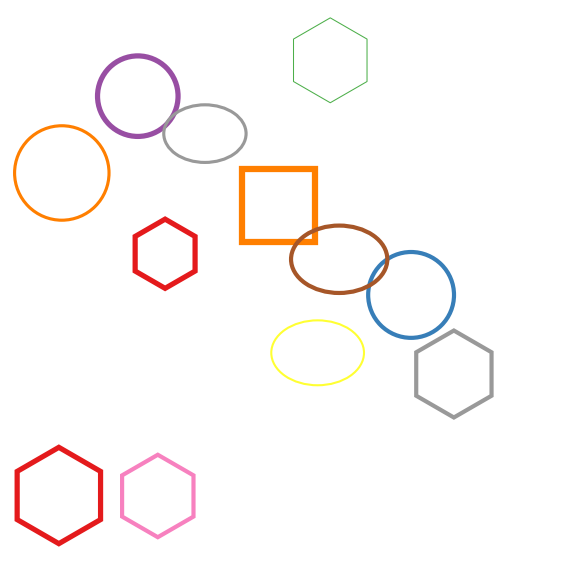[{"shape": "hexagon", "thickness": 2.5, "radius": 0.3, "center": [0.286, 0.56]}, {"shape": "hexagon", "thickness": 2.5, "radius": 0.42, "center": [0.102, 0.141]}, {"shape": "circle", "thickness": 2, "radius": 0.37, "center": [0.712, 0.488]}, {"shape": "hexagon", "thickness": 0.5, "radius": 0.37, "center": [0.572, 0.895]}, {"shape": "circle", "thickness": 2.5, "radius": 0.35, "center": [0.239, 0.833]}, {"shape": "circle", "thickness": 1.5, "radius": 0.41, "center": [0.107, 0.7]}, {"shape": "square", "thickness": 3, "radius": 0.32, "center": [0.482, 0.643]}, {"shape": "oval", "thickness": 1, "radius": 0.4, "center": [0.55, 0.388]}, {"shape": "oval", "thickness": 2, "radius": 0.42, "center": [0.587, 0.55]}, {"shape": "hexagon", "thickness": 2, "radius": 0.36, "center": [0.273, 0.14]}, {"shape": "oval", "thickness": 1.5, "radius": 0.36, "center": [0.355, 0.768]}, {"shape": "hexagon", "thickness": 2, "radius": 0.38, "center": [0.786, 0.352]}]